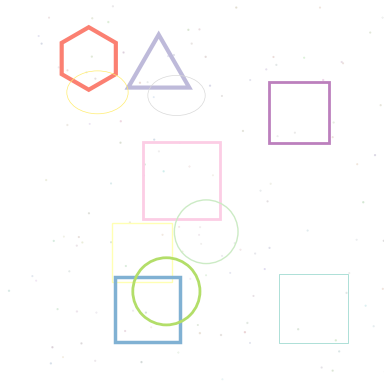[{"shape": "square", "thickness": 0.5, "radius": 0.45, "center": [0.814, 0.199]}, {"shape": "square", "thickness": 1, "radius": 0.39, "center": [0.369, 0.345]}, {"shape": "triangle", "thickness": 3, "radius": 0.46, "center": [0.412, 0.818]}, {"shape": "hexagon", "thickness": 3, "radius": 0.41, "center": [0.231, 0.848]}, {"shape": "square", "thickness": 2.5, "radius": 0.42, "center": [0.384, 0.196]}, {"shape": "circle", "thickness": 2, "radius": 0.44, "center": [0.432, 0.243]}, {"shape": "square", "thickness": 2, "radius": 0.5, "center": [0.471, 0.531]}, {"shape": "oval", "thickness": 0.5, "radius": 0.37, "center": [0.458, 0.752]}, {"shape": "square", "thickness": 2, "radius": 0.39, "center": [0.778, 0.708]}, {"shape": "circle", "thickness": 1, "radius": 0.41, "center": [0.536, 0.398]}, {"shape": "oval", "thickness": 0.5, "radius": 0.4, "center": [0.253, 0.76]}]